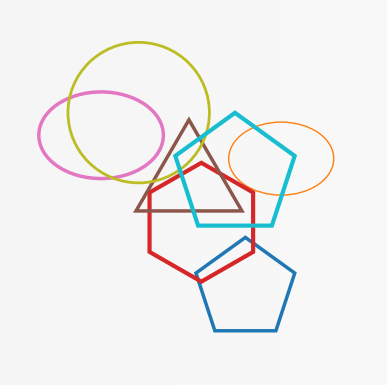[{"shape": "pentagon", "thickness": 2.5, "radius": 0.67, "center": [0.633, 0.249]}, {"shape": "oval", "thickness": 1, "radius": 0.68, "center": [0.726, 0.588]}, {"shape": "hexagon", "thickness": 3, "radius": 0.77, "center": [0.52, 0.423]}, {"shape": "triangle", "thickness": 2.5, "radius": 0.79, "center": [0.488, 0.531]}, {"shape": "oval", "thickness": 2.5, "radius": 0.8, "center": [0.261, 0.649]}, {"shape": "circle", "thickness": 2, "radius": 0.91, "center": [0.358, 0.708]}, {"shape": "pentagon", "thickness": 3, "radius": 0.81, "center": [0.606, 0.545]}]